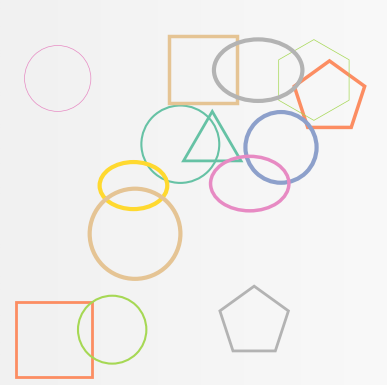[{"shape": "triangle", "thickness": 2, "radius": 0.43, "center": [0.548, 0.625]}, {"shape": "circle", "thickness": 1.5, "radius": 0.5, "center": [0.465, 0.625]}, {"shape": "pentagon", "thickness": 2.5, "radius": 0.48, "center": [0.85, 0.746]}, {"shape": "square", "thickness": 2, "radius": 0.49, "center": [0.139, 0.117]}, {"shape": "circle", "thickness": 3, "radius": 0.46, "center": [0.725, 0.617]}, {"shape": "circle", "thickness": 0.5, "radius": 0.43, "center": [0.149, 0.796]}, {"shape": "oval", "thickness": 2.5, "radius": 0.51, "center": [0.644, 0.523]}, {"shape": "hexagon", "thickness": 0.5, "radius": 0.52, "center": [0.81, 0.792]}, {"shape": "circle", "thickness": 1.5, "radius": 0.44, "center": [0.289, 0.144]}, {"shape": "oval", "thickness": 3, "radius": 0.44, "center": [0.344, 0.518]}, {"shape": "circle", "thickness": 3, "radius": 0.59, "center": [0.349, 0.393]}, {"shape": "square", "thickness": 2.5, "radius": 0.44, "center": [0.524, 0.819]}, {"shape": "oval", "thickness": 3, "radius": 0.57, "center": [0.666, 0.818]}, {"shape": "pentagon", "thickness": 2, "radius": 0.46, "center": [0.656, 0.164]}]